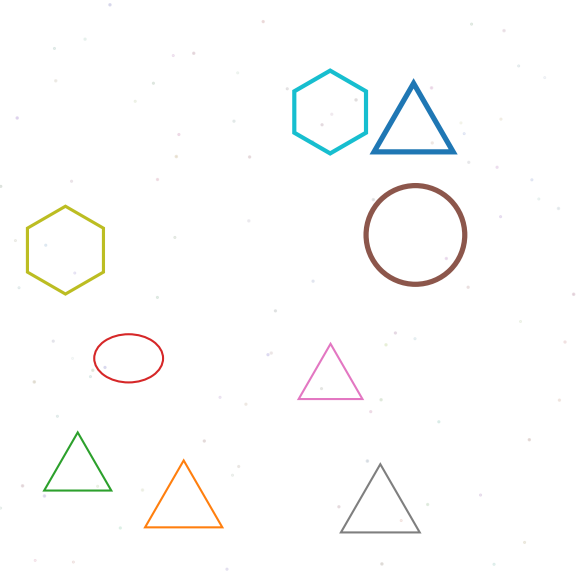[{"shape": "triangle", "thickness": 2.5, "radius": 0.4, "center": [0.716, 0.776]}, {"shape": "triangle", "thickness": 1, "radius": 0.39, "center": [0.318, 0.125]}, {"shape": "triangle", "thickness": 1, "radius": 0.34, "center": [0.135, 0.183]}, {"shape": "oval", "thickness": 1, "radius": 0.3, "center": [0.223, 0.379]}, {"shape": "circle", "thickness": 2.5, "radius": 0.43, "center": [0.719, 0.592]}, {"shape": "triangle", "thickness": 1, "radius": 0.32, "center": [0.572, 0.34]}, {"shape": "triangle", "thickness": 1, "radius": 0.39, "center": [0.659, 0.117]}, {"shape": "hexagon", "thickness": 1.5, "radius": 0.38, "center": [0.113, 0.566]}, {"shape": "hexagon", "thickness": 2, "radius": 0.36, "center": [0.572, 0.805]}]